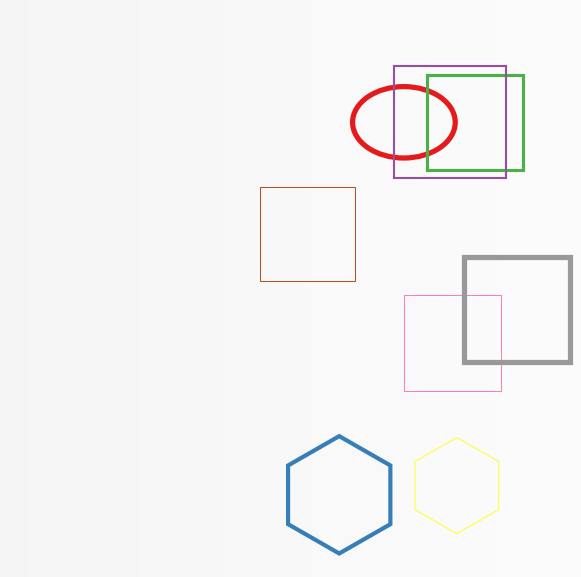[{"shape": "oval", "thickness": 2.5, "radius": 0.44, "center": [0.695, 0.787]}, {"shape": "hexagon", "thickness": 2, "radius": 0.51, "center": [0.584, 0.142]}, {"shape": "square", "thickness": 1.5, "radius": 0.41, "center": [0.817, 0.787]}, {"shape": "square", "thickness": 1, "radius": 0.48, "center": [0.774, 0.787]}, {"shape": "hexagon", "thickness": 0.5, "radius": 0.42, "center": [0.786, 0.158]}, {"shape": "square", "thickness": 0.5, "radius": 0.41, "center": [0.529, 0.593]}, {"shape": "square", "thickness": 0.5, "radius": 0.42, "center": [0.779, 0.405]}, {"shape": "square", "thickness": 2.5, "radius": 0.45, "center": [0.889, 0.463]}]